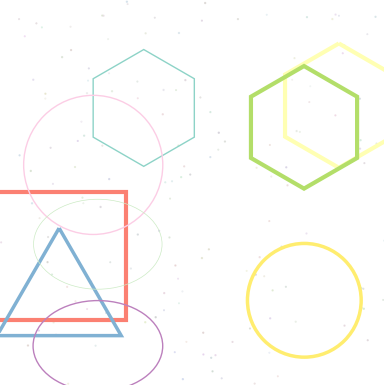[{"shape": "hexagon", "thickness": 1, "radius": 0.76, "center": [0.373, 0.72]}, {"shape": "hexagon", "thickness": 3, "radius": 0.81, "center": [0.88, 0.726]}, {"shape": "square", "thickness": 3, "radius": 0.83, "center": [0.163, 0.335]}, {"shape": "triangle", "thickness": 2.5, "radius": 0.93, "center": [0.154, 0.221]}, {"shape": "hexagon", "thickness": 3, "radius": 0.8, "center": [0.79, 0.669]}, {"shape": "circle", "thickness": 1, "radius": 0.9, "center": [0.242, 0.572]}, {"shape": "oval", "thickness": 1, "radius": 0.84, "center": [0.254, 0.101]}, {"shape": "oval", "thickness": 0.5, "radius": 0.83, "center": [0.254, 0.366]}, {"shape": "circle", "thickness": 2.5, "radius": 0.74, "center": [0.79, 0.22]}]